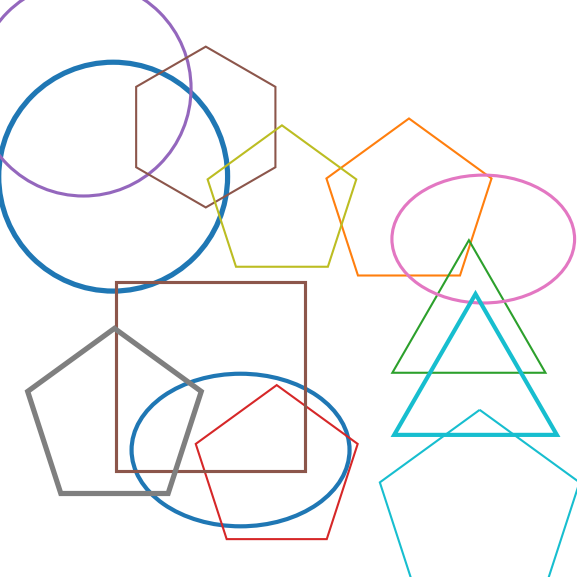[{"shape": "circle", "thickness": 2.5, "radius": 0.99, "center": [0.196, 0.693]}, {"shape": "oval", "thickness": 2, "radius": 0.94, "center": [0.417, 0.22]}, {"shape": "pentagon", "thickness": 1, "radius": 0.75, "center": [0.708, 0.644]}, {"shape": "triangle", "thickness": 1, "radius": 0.77, "center": [0.812, 0.43]}, {"shape": "pentagon", "thickness": 1, "radius": 0.74, "center": [0.479, 0.185]}, {"shape": "circle", "thickness": 1.5, "radius": 0.93, "center": [0.145, 0.846]}, {"shape": "hexagon", "thickness": 1, "radius": 0.7, "center": [0.356, 0.779]}, {"shape": "square", "thickness": 1.5, "radius": 0.82, "center": [0.365, 0.347]}, {"shape": "oval", "thickness": 1.5, "radius": 0.79, "center": [0.837, 0.585]}, {"shape": "pentagon", "thickness": 2.5, "radius": 0.79, "center": [0.198, 0.272]}, {"shape": "pentagon", "thickness": 1, "radius": 0.68, "center": [0.488, 0.647]}, {"shape": "pentagon", "thickness": 1, "radius": 0.91, "center": [0.831, 0.108]}, {"shape": "triangle", "thickness": 2, "radius": 0.81, "center": [0.823, 0.327]}]